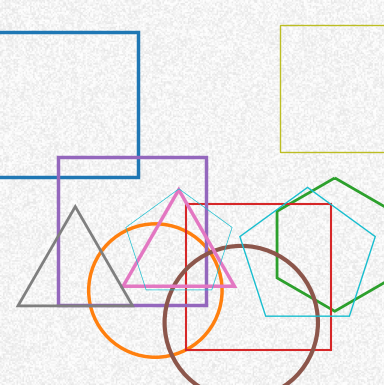[{"shape": "square", "thickness": 2.5, "radius": 0.94, "center": [0.169, 0.729]}, {"shape": "circle", "thickness": 2.5, "radius": 0.87, "center": [0.404, 0.245]}, {"shape": "hexagon", "thickness": 2, "radius": 0.87, "center": [0.87, 0.365]}, {"shape": "square", "thickness": 1.5, "radius": 0.94, "center": [0.671, 0.281]}, {"shape": "square", "thickness": 2.5, "radius": 0.96, "center": [0.344, 0.401]}, {"shape": "circle", "thickness": 3, "radius": 1.0, "center": [0.627, 0.162]}, {"shape": "triangle", "thickness": 2.5, "radius": 0.84, "center": [0.464, 0.34]}, {"shape": "triangle", "thickness": 2, "radius": 0.86, "center": [0.196, 0.291]}, {"shape": "square", "thickness": 1, "radius": 0.82, "center": [0.891, 0.769]}, {"shape": "pentagon", "thickness": 0.5, "radius": 0.73, "center": [0.465, 0.364]}, {"shape": "pentagon", "thickness": 1, "radius": 0.92, "center": [0.799, 0.328]}]